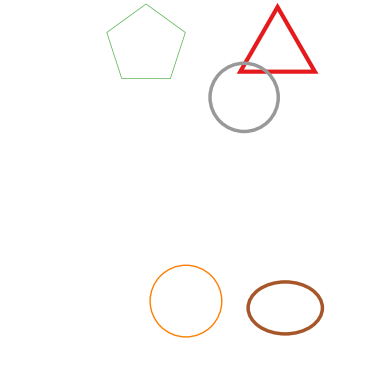[{"shape": "triangle", "thickness": 3, "radius": 0.56, "center": [0.721, 0.87]}, {"shape": "pentagon", "thickness": 0.5, "radius": 0.54, "center": [0.379, 0.882]}, {"shape": "circle", "thickness": 1, "radius": 0.47, "center": [0.483, 0.218]}, {"shape": "oval", "thickness": 2.5, "radius": 0.48, "center": [0.741, 0.2]}, {"shape": "circle", "thickness": 2.5, "radius": 0.44, "center": [0.634, 0.747]}]